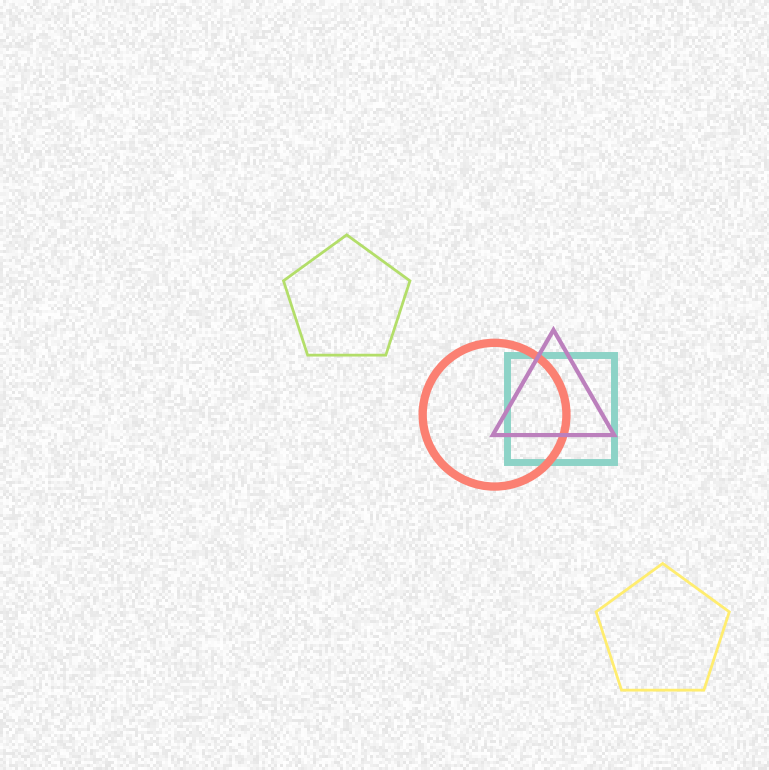[{"shape": "square", "thickness": 2.5, "radius": 0.35, "center": [0.728, 0.47]}, {"shape": "circle", "thickness": 3, "radius": 0.47, "center": [0.642, 0.461]}, {"shape": "pentagon", "thickness": 1, "radius": 0.43, "center": [0.45, 0.609]}, {"shape": "triangle", "thickness": 1.5, "radius": 0.46, "center": [0.719, 0.48]}, {"shape": "pentagon", "thickness": 1, "radius": 0.45, "center": [0.861, 0.177]}]